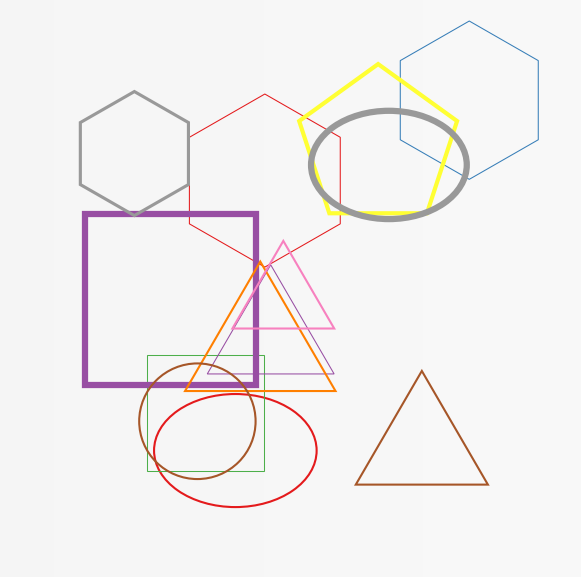[{"shape": "hexagon", "thickness": 0.5, "radius": 0.75, "center": [0.456, 0.686]}, {"shape": "oval", "thickness": 1, "radius": 0.7, "center": [0.405, 0.219]}, {"shape": "hexagon", "thickness": 0.5, "radius": 0.69, "center": [0.807, 0.826]}, {"shape": "square", "thickness": 0.5, "radius": 0.5, "center": [0.353, 0.284]}, {"shape": "square", "thickness": 3, "radius": 0.74, "center": [0.293, 0.481]}, {"shape": "triangle", "thickness": 0.5, "radius": 0.63, "center": [0.466, 0.415]}, {"shape": "triangle", "thickness": 1, "radius": 0.75, "center": [0.448, 0.397]}, {"shape": "pentagon", "thickness": 2, "radius": 0.71, "center": [0.651, 0.745]}, {"shape": "triangle", "thickness": 1, "radius": 0.66, "center": [0.726, 0.226]}, {"shape": "circle", "thickness": 1, "radius": 0.5, "center": [0.34, 0.27]}, {"shape": "triangle", "thickness": 1, "radius": 0.51, "center": [0.487, 0.481]}, {"shape": "oval", "thickness": 3, "radius": 0.67, "center": [0.669, 0.714]}, {"shape": "hexagon", "thickness": 1.5, "radius": 0.54, "center": [0.231, 0.733]}]